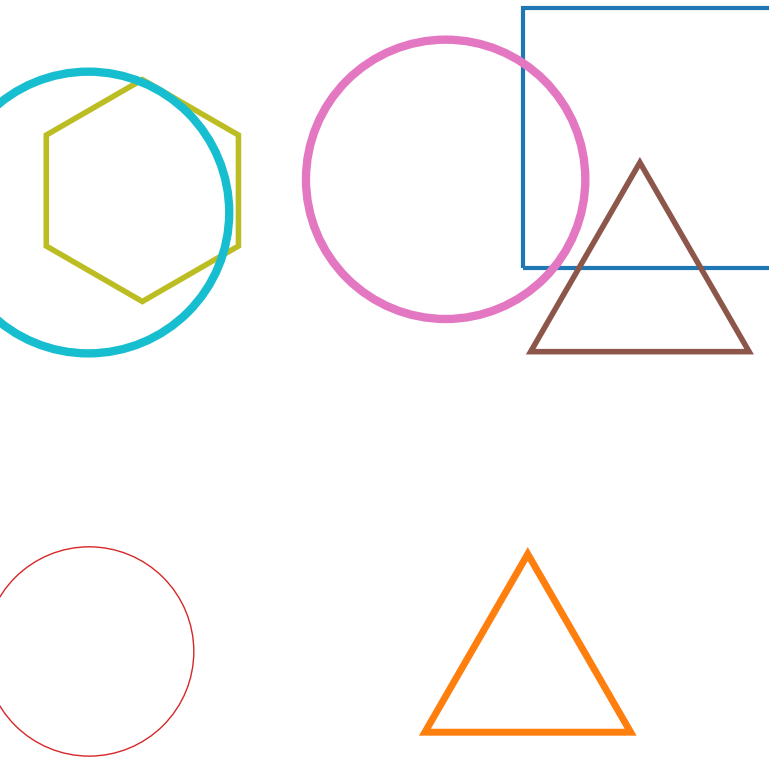[{"shape": "square", "thickness": 1.5, "radius": 0.84, "center": [0.849, 0.821]}, {"shape": "triangle", "thickness": 2.5, "radius": 0.77, "center": [0.685, 0.126]}, {"shape": "circle", "thickness": 0.5, "radius": 0.68, "center": [0.116, 0.154]}, {"shape": "triangle", "thickness": 2, "radius": 0.82, "center": [0.831, 0.625]}, {"shape": "circle", "thickness": 3, "radius": 0.91, "center": [0.579, 0.767]}, {"shape": "hexagon", "thickness": 2, "radius": 0.72, "center": [0.185, 0.753]}, {"shape": "circle", "thickness": 3, "radius": 0.91, "center": [0.115, 0.724]}]